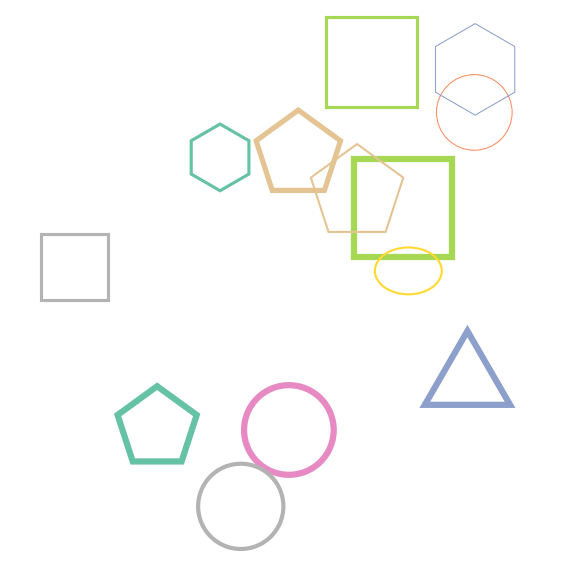[{"shape": "hexagon", "thickness": 1.5, "radius": 0.29, "center": [0.381, 0.727]}, {"shape": "pentagon", "thickness": 3, "radius": 0.36, "center": [0.272, 0.258]}, {"shape": "circle", "thickness": 0.5, "radius": 0.33, "center": [0.821, 0.804]}, {"shape": "triangle", "thickness": 3, "radius": 0.43, "center": [0.809, 0.341]}, {"shape": "hexagon", "thickness": 0.5, "radius": 0.4, "center": [0.823, 0.879]}, {"shape": "circle", "thickness": 3, "radius": 0.39, "center": [0.5, 0.255]}, {"shape": "square", "thickness": 3, "radius": 0.42, "center": [0.697, 0.639]}, {"shape": "square", "thickness": 1.5, "radius": 0.39, "center": [0.643, 0.892]}, {"shape": "oval", "thickness": 1, "radius": 0.29, "center": [0.707, 0.53]}, {"shape": "pentagon", "thickness": 2.5, "radius": 0.38, "center": [0.517, 0.732]}, {"shape": "pentagon", "thickness": 1, "radius": 0.42, "center": [0.618, 0.666]}, {"shape": "circle", "thickness": 2, "radius": 0.37, "center": [0.417, 0.122]}, {"shape": "square", "thickness": 1.5, "radius": 0.29, "center": [0.129, 0.537]}]